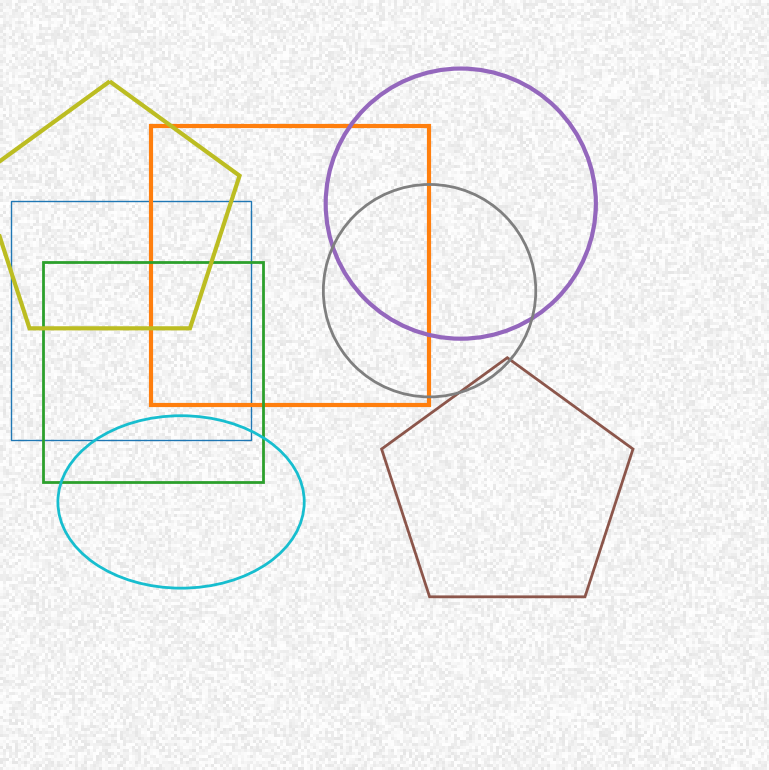[{"shape": "square", "thickness": 0.5, "radius": 0.78, "center": [0.171, 0.584]}, {"shape": "square", "thickness": 1.5, "radius": 0.9, "center": [0.376, 0.655]}, {"shape": "square", "thickness": 1, "radius": 0.71, "center": [0.198, 0.517]}, {"shape": "circle", "thickness": 1.5, "radius": 0.88, "center": [0.598, 0.736]}, {"shape": "pentagon", "thickness": 1, "radius": 0.86, "center": [0.659, 0.364]}, {"shape": "circle", "thickness": 1, "radius": 0.69, "center": [0.558, 0.622]}, {"shape": "pentagon", "thickness": 1.5, "radius": 0.89, "center": [0.143, 0.717]}, {"shape": "oval", "thickness": 1, "radius": 0.8, "center": [0.235, 0.348]}]